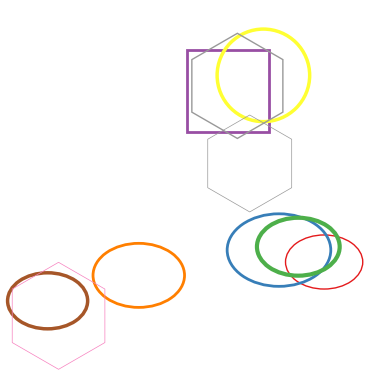[{"shape": "oval", "thickness": 1, "radius": 0.5, "center": [0.842, 0.319]}, {"shape": "oval", "thickness": 2, "radius": 0.67, "center": [0.725, 0.35]}, {"shape": "oval", "thickness": 3, "radius": 0.54, "center": [0.775, 0.359]}, {"shape": "square", "thickness": 2, "radius": 0.53, "center": [0.592, 0.763]}, {"shape": "oval", "thickness": 2, "radius": 0.59, "center": [0.36, 0.285]}, {"shape": "circle", "thickness": 2.5, "radius": 0.6, "center": [0.684, 0.804]}, {"shape": "oval", "thickness": 2.5, "radius": 0.52, "center": [0.124, 0.219]}, {"shape": "hexagon", "thickness": 0.5, "radius": 0.69, "center": [0.152, 0.18]}, {"shape": "hexagon", "thickness": 1, "radius": 0.68, "center": [0.617, 0.777]}, {"shape": "hexagon", "thickness": 0.5, "radius": 0.63, "center": [0.649, 0.575]}]